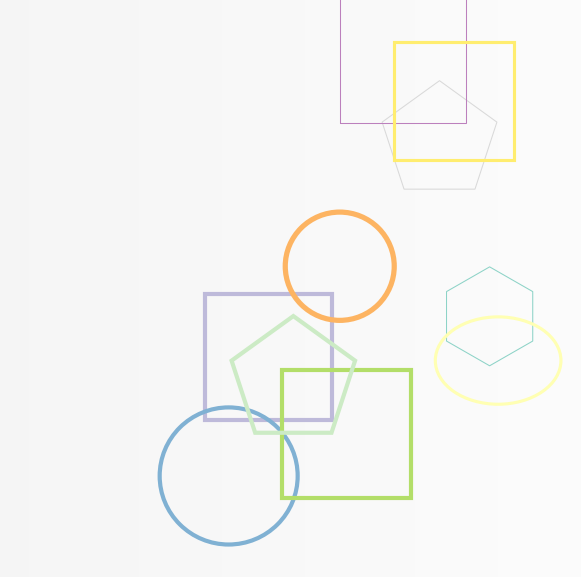[{"shape": "hexagon", "thickness": 0.5, "radius": 0.43, "center": [0.842, 0.451]}, {"shape": "oval", "thickness": 1.5, "radius": 0.54, "center": [0.857, 0.375]}, {"shape": "square", "thickness": 2, "radius": 0.55, "center": [0.462, 0.381]}, {"shape": "circle", "thickness": 2, "radius": 0.59, "center": [0.393, 0.175]}, {"shape": "circle", "thickness": 2.5, "radius": 0.47, "center": [0.585, 0.538]}, {"shape": "square", "thickness": 2, "radius": 0.56, "center": [0.596, 0.247]}, {"shape": "pentagon", "thickness": 0.5, "radius": 0.52, "center": [0.756, 0.756]}, {"shape": "square", "thickness": 0.5, "radius": 0.54, "center": [0.694, 0.895]}, {"shape": "pentagon", "thickness": 2, "radius": 0.56, "center": [0.505, 0.34]}, {"shape": "square", "thickness": 1.5, "radius": 0.51, "center": [0.781, 0.824]}]